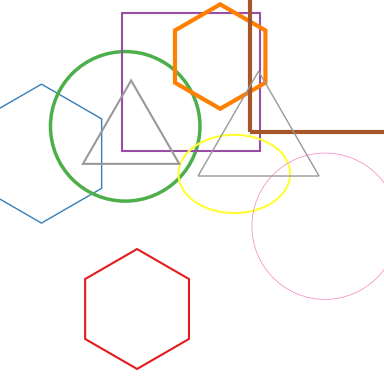[{"shape": "hexagon", "thickness": 1.5, "radius": 0.78, "center": [0.356, 0.197]}, {"shape": "hexagon", "thickness": 1, "radius": 0.9, "center": [0.108, 0.601]}, {"shape": "circle", "thickness": 2.5, "radius": 0.97, "center": [0.325, 0.672]}, {"shape": "square", "thickness": 1.5, "radius": 0.9, "center": [0.496, 0.787]}, {"shape": "hexagon", "thickness": 3, "radius": 0.68, "center": [0.572, 0.853]}, {"shape": "oval", "thickness": 1.5, "radius": 0.73, "center": [0.609, 0.548]}, {"shape": "square", "thickness": 3, "radius": 0.92, "center": [0.832, 0.84]}, {"shape": "circle", "thickness": 0.5, "radius": 0.95, "center": [0.844, 0.412]}, {"shape": "triangle", "thickness": 1.5, "radius": 0.72, "center": [0.341, 0.647]}, {"shape": "triangle", "thickness": 1, "radius": 0.91, "center": [0.672, 0.634]}]